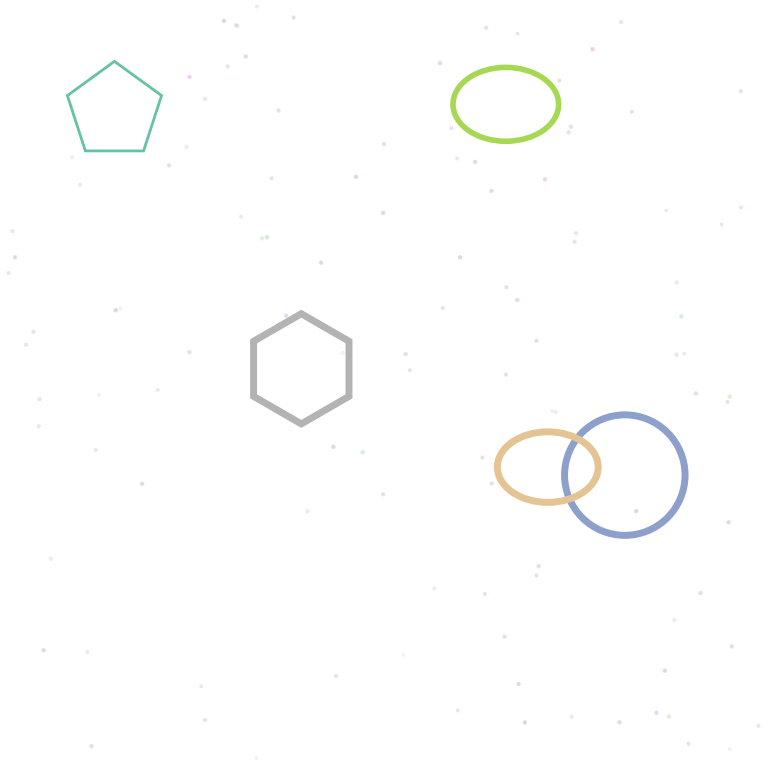[{"shape": "pentagon", "thickness": 1, "radius": 0.32, "center": [0.149, 0.856]}, {"shape": "circle", "thickness": 2.5, "radius": 0.39, "center": [0.811, 0.383]}, {"shape": "oval", "thickness": 2, "radius": 0.34, "center": [0.657, 0.865]}, {"shape": "oval", "thickness": 2.5, "radius": 0.33, "center": [0.711, 0.393]}, {"shape": "hexagon", "thickness": 2.5, "radius": 0.36, "center": [0.391, 0.521]}]